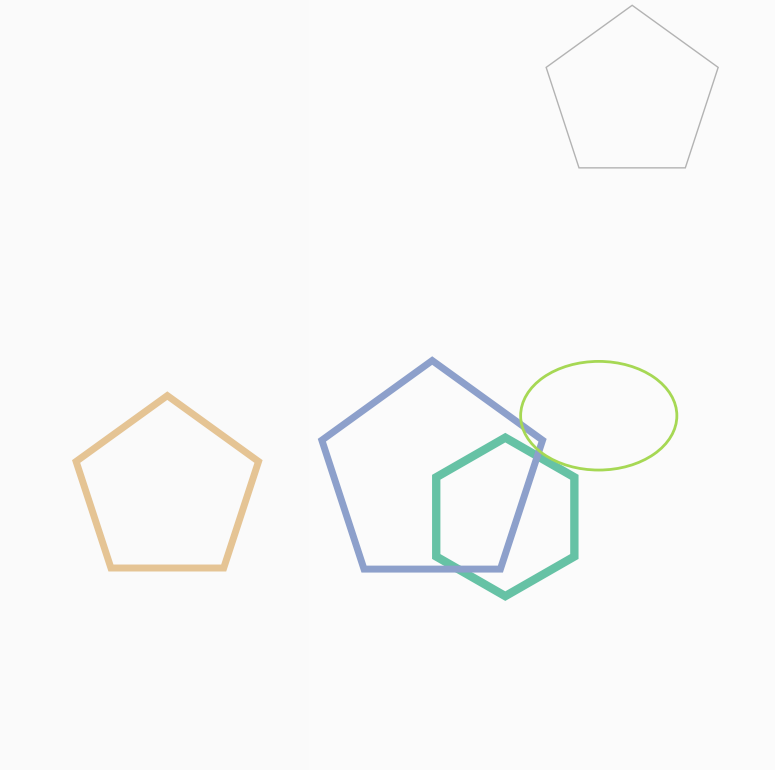[{"shape": "hexagon", "thickness": 3, "radius": 0.51, "center": [0.652, 0.329]}, {"shape": "pentagon", "thickness": 2.5, "radius": 0.75, "center": [0.558, 0.382]}, {"shape": "oval", "thickness": 1, "radius": 0.5, "center": [0.773, 0.46]}, {"shape": "pentagon", "thickness": 2.5, "radius": 0.62, "center": [0.216, 0.362]}, {"shape": "pentagon", "thickness": 0.5, "radius": 0.58, "center": [0.816, 0.876]}]